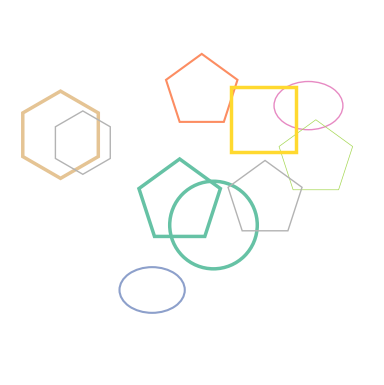[{"shape": "circle", "thickness": 2.5, "radius": 0.57, "center": [0.555, 0.415]}, {"shape": "pentagon", "thickness": 2.5, "radius": 0.56, "center": [0.467, 0.476]}, {"shape": "pentagon", "thickness": 1.5, "radius": 0.49, "center": [0.524, 0.762]}, {"shape": "oval", "thickness": 1.5, "radius": 0.42, "center": [0.395, 0.247]}, {"shape": "oval", "thickness": 1, "radius": 0.45, "center": [0.801, 0.726]}, {"shape": "pentagon", "thickness": 0.5, "radius": 0.5, "center": [0.82, 0.588]}, {"shape": "square", "thickness": 2.5, "radius": 0.42, "center": [0.684, 0.69]}, {"shape": "hexagon", "thickness": 2.5, "radius": 0.57, "center": [0.157, 0.65]}, {"shape": "hexagon", "thickness": 1, "radius": 0.41, "center": [0.215, 0.63]}, {"shape": "pentagon", "thickness": 1, "radius": 0.5, "center": [0.688, 0.482]}]